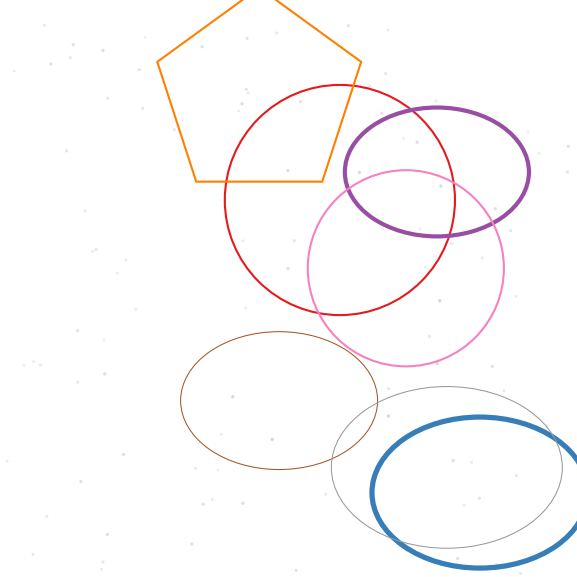[{"shape": "circle", "thickness": 1, "radius": 1.0, "center": [0.589, 0.653]}, {"shape": "oval", "thickness": 2.5, "radius": 0.93, "center": [0.831, 0.146]}, {"shape": "oval", "thickness": 2, "radius": 0.8, "center": [0.757, 0.701]}, {"shape": "pentagon", "thickness": 1, "radius": 0.93, "center": [0.449, 0.835]}, {"shape": "oval", "thickness": 0.5, "radius": 0.85, "center": [0.483, 0.305]}, {"shape": "circle", "thickness": 1, "radius": 0.85, "center": [0.703, 0.535]}, {"shape": "oval", "thickness": 0.5, "radius": 1.0, "center": [0.774, 0.19]}]